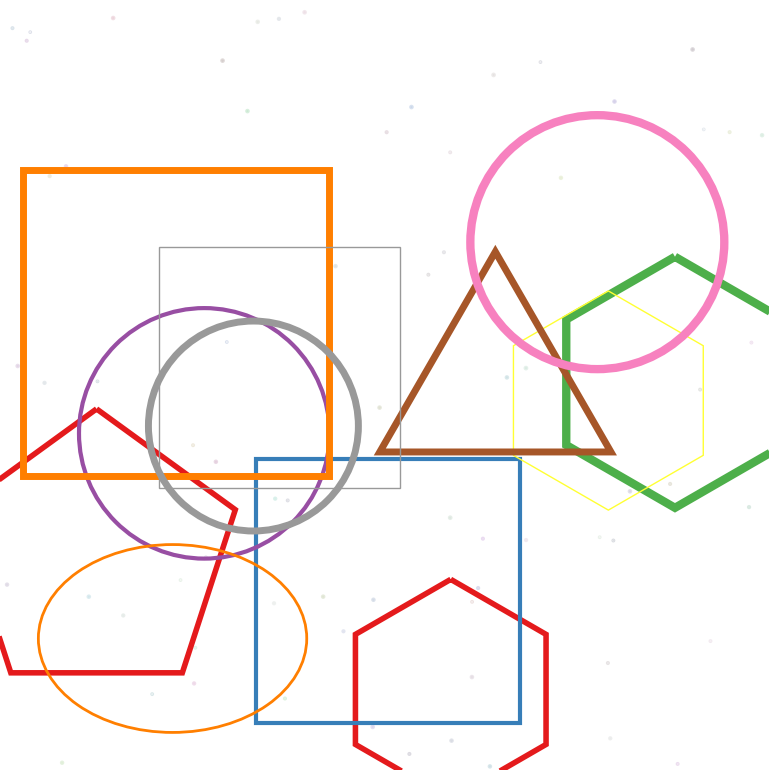[{"shape": "pentagon", "thickness": 2, "radius": 0.95, "center": [0.125, 0.279]}, {"shape": "hexagon", "thickness": 2, "radius": 0.71, "center": [0.585, 0.105]}, {"shape": "square", "thickness": 1.5, "radius": 0.86, "center": [0.504, 0.232]}, {"shape": "hexagon", "thickness": 3, "radius": 0.82, "center": [0.877, 0.504]}, {"shape": "circle", "thickness": 1.5, "radius": 0.81, "center": [0.265, 0.437]}, {"shape": "oval", "thickness": 1, "radius": 0.87, "center": [0.224, 0.171]}, {"shape": "square", "thickness": 2.5, "radius": 1.0, "center": [0.229, 0.581]}, {"shape": "hexagon", "thickness": 0.5, "radius": 0.71, "center": [0.79, 0.48]}, {"shape": "triangle", "thickness": 2.5, "radius": 0.87, "center": [0.643, 0.5]}, {"shape": "circle", "thickness": 3, "radius": 0.82, "center": [0.776, 0.686]}, {"shape": "circle", "thickness": 2.5, "radius": 0.68, "center": [0.329, 0.447]}, {"shape": "square", "thickness": 0.5, "radius": 0.78, "center": [0.363, 0.523]}]